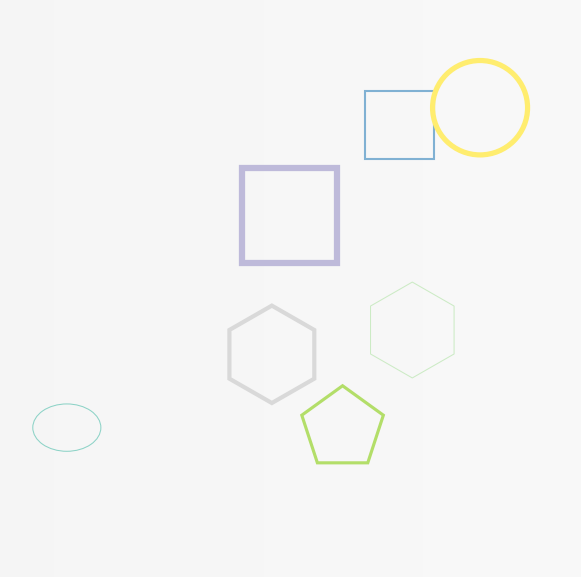[{"shape": "oval", "thickness": 0.5, "radius": 0.29, "center": [0.115, 0.259]}, {"shape": "square", "thickness": 3, "radius": 0.41, "center": [0.498, 0.626]}, {"shape": "square", "thickness": 1, "radius": 0.3, "center": [0.688, 0.782]}, {"shape": "pentagon", "thickness": 1.5, "radius": 0.37, "center": [0.589, 0.257]}, {"shape": "hexagon", "thickness": 2, "radius": 0.42, "center": [0.468, 0.386]}, {"shape": "hexagon", "thickness": 0.5, "radius": 0.42, "center": [0.709, 0.428]}, {"shape": "circle", "thickness": 2.5, "radius": 0.41, "center": [0.826, 0.813]}]